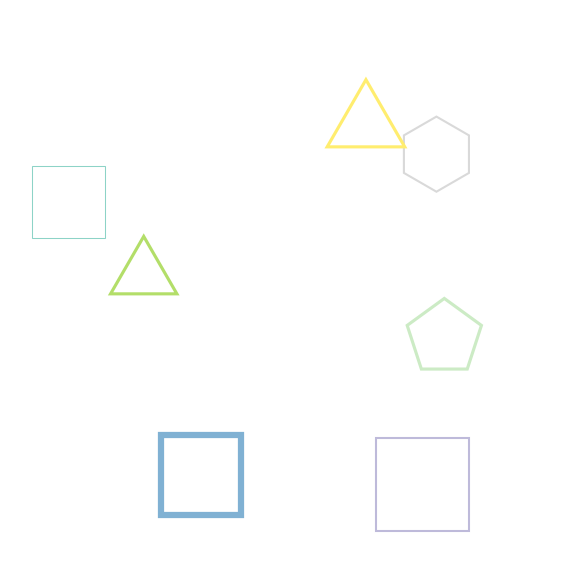[{"shape": "square", "thickness": 0.5, "radius": 0.32, "center": [0.119, 0.649]}, {"shape": "square", "thickness": 1, "radius": 0.4, "center": [0.731, 0.16]}, {"shape": "square", "thickness": 3, "radius": 0.35, "center": [0.347, 0.177]}, {"shape": "triangle", "thickness": 1.5, "radius": 0.33, "center": [0.249, 0.523]}, {"shape": "hexagon", "thickness": 1, "radius": 0.33, "center": [0.756, 0.732]}, {"shape": "pentagon", "thickness": 1.5, "radius": 0.34, "center": [0.769, 0.415]}, {"shape": "triangle", "thickness": 1.5, "radius": 0.39, "center": [0.634, 0.784]}]